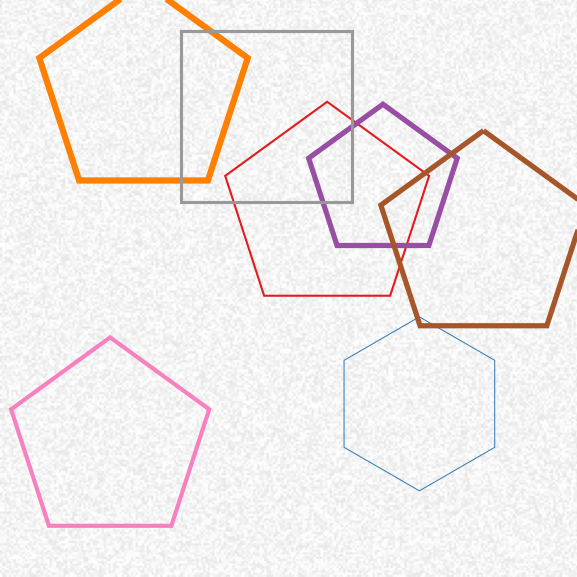[{"shape": "pentagon", "thickness": 1, "radius": 0.93, "center": [0.566, 0.637]}, {"shape": "hexagon", "thickness": 0.5, "radius": 0.75, "center": [0.726, 0.3]}, {"shape": "pentagon", "thickness": 2.5, "radius": 0.68, "center": [0.663, 0.683]}, {"shape": "pentagon", "thickness": 3, "radius": 0.95, "center": [0.249, 0.84]}, {"shape": "pentagon", "thickness": 2.5, "radius": 0.93, "center": [0.837, 0.586]}, {"shape": "pentagon", "thickness": 2, "radius": 0.9, "center": [0.191, 0.235]}, {"shape": "square", "thickness": 1.5, "radius": 0.74, "center": [0.462, 0.797]}]